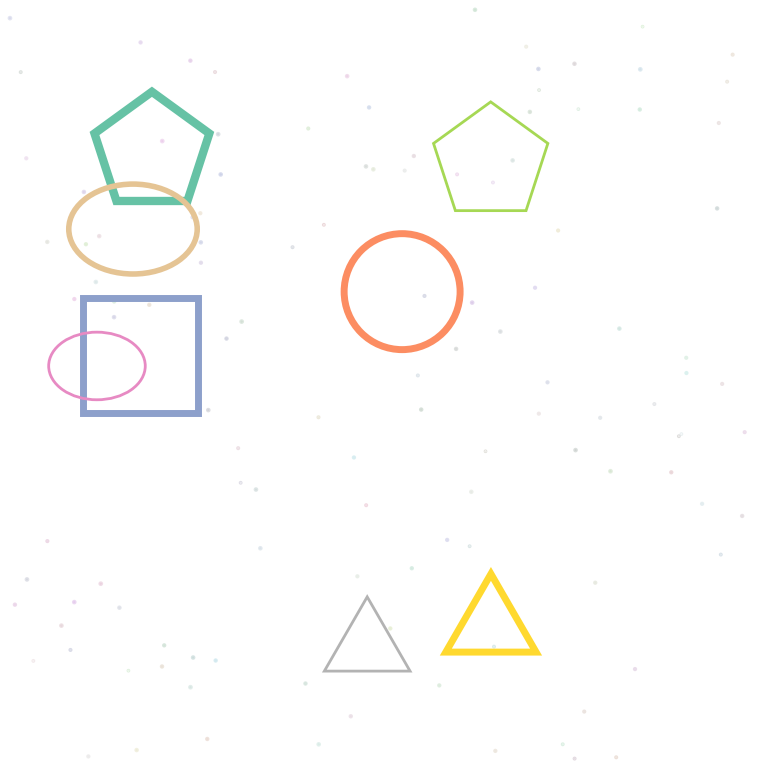[{"shape": "pentagon", "thickness": 3, "radius": 0.39, "center": [0.197, 0.802]}, {"shape": "circle", "thickness": 2.5, "radius": 0.38, "center": [0.522, 0.621]}, {"shape": "square", "thickness": 2.5, "radius": 0.37, "center": [0.182, 0.538]}, {"shape": "oval", "thickness": 1, "radius": 0.31, "center": [0.126, 0.525]}, {"shape": "pentagon", "thickness": 1, "radius": 0.39, "center": [0.637, 0.79]}, {"shape": "triangle", "thickness": 2.5, "radius": 0.34, "center": [0.638, 0.187]}, {"shape": "oval", "thickness": 2, "radius": 0.42, "center": [0.173, 0.703]}, {"shape": "triangle", "thickness": 1, "radius": 0.32, "center": [0.477, 0.161]}]